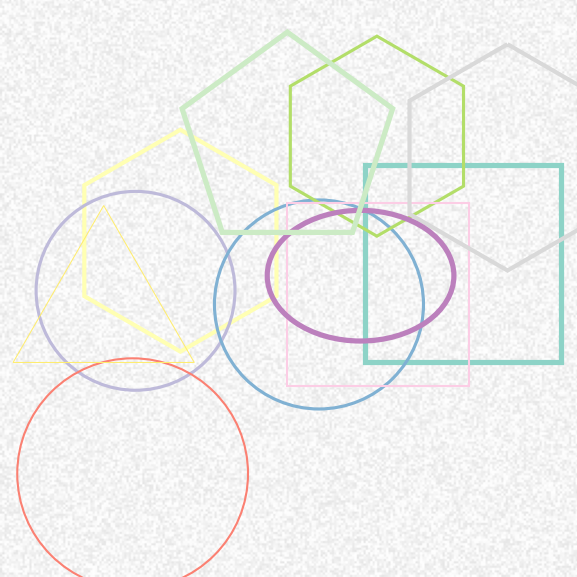[{"shape": "square", "thickness": 2.5, "radius": 0.85, "center": [0.802, 0.543]}, {"shape": "hexagon", "thickness": 2, "radius": 0.96, "center": [0.312, 0.582]}, {"shape": "circle", "thickness": 1.5, "radius": 0.86, "center": [0.235, 0.496]}, {"shape": "circle", "thickness": 1, "radius": 1.0, "center": [0.23, 0.179]}, {"shape": "circle", "thickness": 1.5, "radius": 0.9, "center": [0.552, 0.472]}, {"shape": "hexagon", "thickness": 1.5, "radius": 0.87, "center": [0.653, 0.763]}, {"shape": "square", "thickness": 1, "radius": 0.79, "center": [0.654, 0.489]}, {"shape": "hexagon", "thickness": 2, "radius": 0.98, "center": [0.879, 0.727]}, {"shape": "oval", "thickness": 2.5, "radius": 0.81, "center": [0.624, 0.522]}, {"shape": "pentagon", "thickness": 2.5, "radius": 0.96, "center": [0.498, 0.752]}, {"shape": "triangle", "thickness": 0.5, "radius": 0.91, "center": [0.18, 0.462]}]